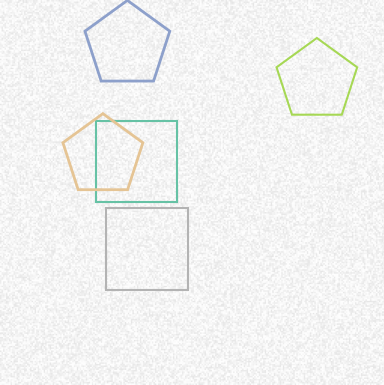[{"shape": "square", "thickness": 1.5, "radius": 0.53, "center": [0.353, 0.581]}, {"shape": "pentagon", "thickness": 2, "radius": 0.58, "center": [0.331, 0.883]}, {"shape": "pentagon", "thickness": 1.5, "radius": 0.55, "center": [0.823, 0.791]}, {"shape": "pentagon", "thickness": 2, "radius": 0.55, "center": [0.267, 0.596]}, {"shape": "square", "thickness": 1.5, "radius": 0.53, "center": [0.382, 0.354]}]